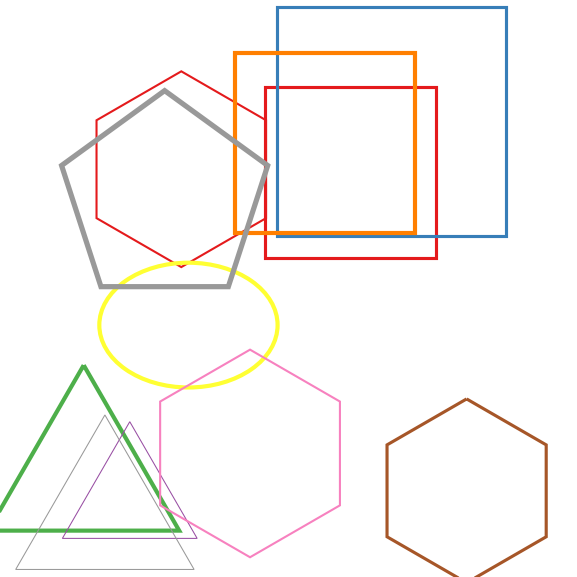[{"shape": "square", "thickness": 1.5, "radius": 0.74, "center": [0.606, 0.701]}, {"shape": "hexagon", "thickness": 1, "radius": 0.85, "center": [0.314, 0.706]}, {"shape": "square", "thickness": 1.5, "radius": 0.99, "center": [0.678, 0.789]}, {"shape": "triangle", "thickness": 2, "radius": 0.95, "center": [0.145, 0.176]}, {"shape": "triangle", "thickness": 0.5, "radius": 0.67, "center": [0.225, 0.134]}, {"shape": "square", "thickness": 2, "radius": 0.78, "center": [0.563, 0.752]}, {"shape": "oval", "thickness": 2, "radius": 0.77, "center": [0.326, 0.436]}, {"shape": "hexagon", "thickness": 1.5, "radius": 0.8, "center": [0.808, 0.149]}, {"shape": "hexagon", "thickness": 1, "radius": 0.9, "center": [0.433, 0.214]}, {"shape": "triangle", "thickness": 0.5, "radius": 0.89, "center": [0.182, 0.102]}, {"shape": "pentagon", "thickness": 2.5, "radius": 0.94, "center": [0.285, 0.655]}]